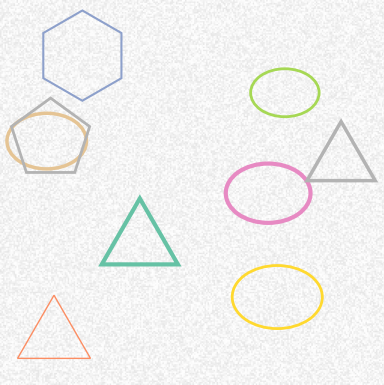[{"shape": "triangle", "thickness": 3, "radius": 0.57, "center": [0.363, 0.37]}, {"shape": "triangle", "thickness": 1, "radius": 0.55, "center": [0.14, 0.124]}, {"shape": "hexagon", "thickness": 1.5, "radius": 0.59, "center": [0.214, 0.856]}, {"shape": "oval", "thickness": 3, "radius": 0.55, "center": [0.696, 0.498]}, {"shape": "oval", "thickness": 2, "radius": 0.44, "center": [0.74, 0.759]}, {"shape": "oval", "thickness": 2, "radius": 0.59, "center": [0.72, 0.228]}, {"shape": "oval", "thickness": 2.5, "radius": 0.52, "center": [0.121, 0.634]}, {"shape": "triangle", "thickness": 2.5, "radius": 0.51, "center": [0.886, 0.582]}, {"shape": "pentagon", "thickness": 2, "radius": 0.53, "center": [0.131, 0.638]}]